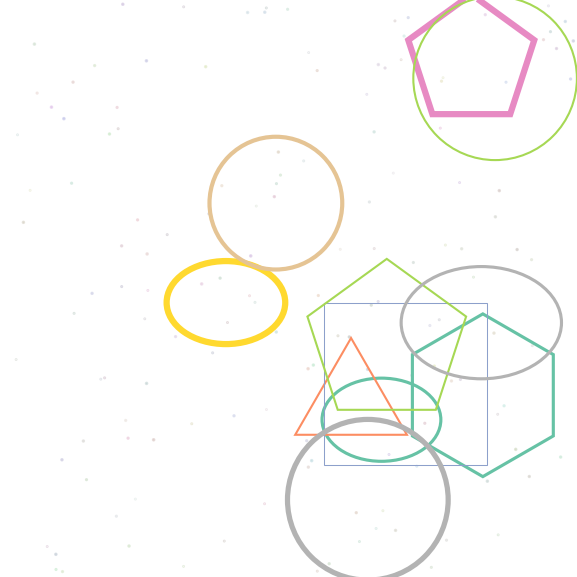[{"shape": "oval", "thickness": 1.5, "radius": 0.51, "center": [0.661, 0.272]}, {"shape": "hexagon", "thickness": 1.5, "radius": 0.7, "center": [0.836, 0.315]}, {"shape": "triangle", "thickness": 1, "radius": 0.56, "center": [0.608, 0.302]}, {"shape": "square", "thickness": 0.5, "radius": 0.7, "center": [0.702, 0.334]}, {"shape": "pentagon", "thickness": 3, "radius": 0.57, "center": [0.816, 0.894]}, {"shape": "pentagon", "thickness": 1, "radius": 0.72, "center": [0.67, 0.406]}, {"shape": "circle", "thickness": 1, "radius": 0.71, "center": [0.857, 0.864]}, {"shape": "oval", "thickness": 3, "radius": 0.51, "center": [0.391, 0.475]}, {"shape": "circle", "thickness": 2, "radius": 0.57, "center": [0.478, 0.647]}, {"shape": "circle", "thickness": 2.5, "radius": 0.7, "center": [0.637, 0.134]}, {"shape": "oval", "thickness": 1.5, "radius": 0.69, "center": [0.833, 0.44]}]